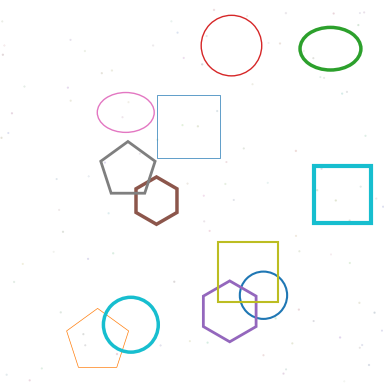[{"shape": "circle", "thickness": 1.5, "radius": 0.31, "center": [0.684, 0.233]}, {"shape": "square", "thickness": 0.5, "radius": 0.41, "center": [0.49, 0.672]}, {"shape": "pentagon", "thickness": 0.5, "radius": 0.42, "center": [0.254, 0.114]}, {"shape": "oval", "thickness": 2.5, "radius": 0.4, "center": [0.858, 0.874]}, {"shape": "circle", "thickness": 1, "radius": 0.39, "center": [0.601, 0.882]}, {"shape": "hexagon", "thickness": 2, "radius": 0.4, "center": [0.597, 0.191]}, {"shape": "hexagon", "thickness": 2.5, "radius": 0.31, "center": [0.406, 0.479]}, {"shape": "oval", "thickness": 1, "radius": 0.37, "center": [0.327, 0.708]}, {"shape": "pentagon", "thickness": 2, "radius": 0.37, "center": [0.332, 0.558]}, {"shape": "square", "thickness": 1.5, "radius": 0.39, "center": [0.644, 0.294]}, {"shape": "square", "thickness": 3, "radius": 0.37, "center": [0.89, 0.494]}, {"shape": "circle", "thickness": 2.5, "radius": 0.36, "center": [0.34, 0.157]}]